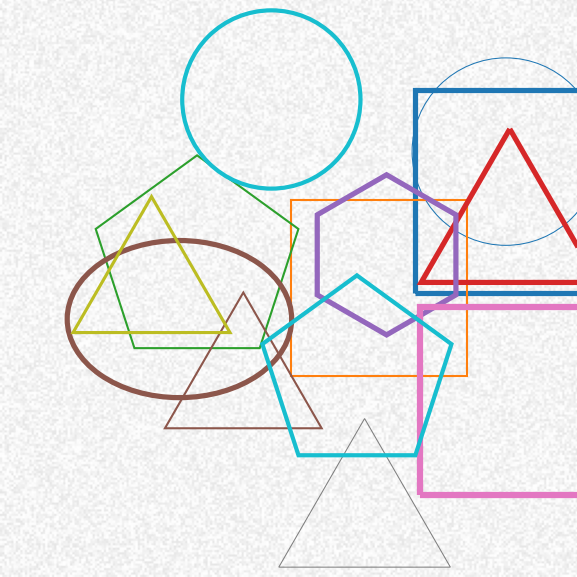[{"shape": "circle", "thickness": 0.5, "radius": 0.81, "center": [0.876, 0.737]}, {"shape": "square", "thickness": 2.5, "radius": 0.88, "center": [0.894, 0.668]}, {"shape": "square", "thickness": 1, "radius": 0.76, "center": [0.656, 0.5]}, {"shape": "pentagon", "thickness": 1, "radius": 0.92, "center": [0.341, 0.546]}, {"shape": "triangle", "thickness": 2.5, "radius": 0.89, "center": [0.883, 0.599]}, {"shape": "hexagon", "thickness": 2.5, "radius": 0.69, "center": [0.669, 0.558]}, {"shape": "triangle", "thickness": 1, "radius": 0.78, "center": [0.421, 0.336]}, {"shape": "oval", "thickness": 2.5, "radius": 0.97, "center": [0.311, 0.447]}, {"shape": "square", "thickness": 3, "radius": 0.82, "center": [0.891, 0.305]}, {"shape": "triangle", "thickness": 0.5, "radius": 0.86, "center": [0.631, 0.103]}, {"shape": "triangle", "thickness": 1.5, "radius": 0.78, "center": [0.262, 0.502]}, {"shape": "pentagon", "thickness": 2, "radius": 0.86, "center": [0.618, 0.35]}, {"shape": "circle", "thickness": 2, "radius": 0.77, "center": [0.47, 0.827]}]